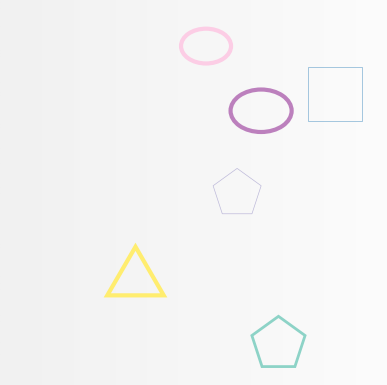[{"shape": "pentagon", "thickness": 2, "radius": 0.36, "center": [0.719, 0.106]}, {"shape": "pentagon", "thickness": 0.5, "radius": 0.33, "center": [0.612, 0.497]}, {"shape": "square", "thickness": 0.5, "radius": 0.35, "center": [0.864, 0.757]}, {"shape": "oval", "thickness": 3, "radius": 0.32, "center": [0.532, 0.88]}, {"shape": "oval", "thickness": 3, "radius": 0.39, "center": [0.674, 0.712]}, {"shape": "triangle", "thickness": 3, "radius": 0.42, "center": [0.35, 0.275]}]